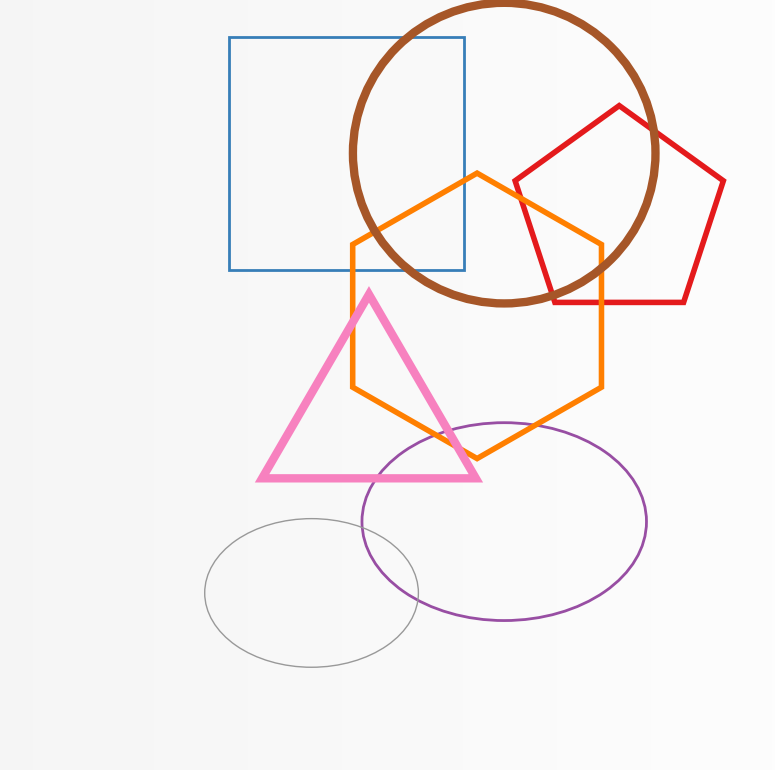[{"shape": "pentagon", "thickness": 2, "radius": 0.71, "center": [0.799, 0.722]}, {"shape": "square", "thickness": 1, "radius": 0.76, "center": [0.447, 0.801]}, {"shape": "oval", "thickness": 1, "radius": 0.92, "center": [0.651, 0.323]}, {"shape": "hexagon", "thickness": 2, "radius": 0.93, "center": [0.616, 0.59]}, {"shape": "circle", "thickness": 3, "radius": 0.98, "center": [0.651, 0.801]}, {"shape": "triangle", "thickness": 3, "radius": 0.8, "center": [0.476, 0.458]}, {"shape": "oval", "thickness": 0.5, "radius": 0.69, "center": [0.402, 0.23]}]